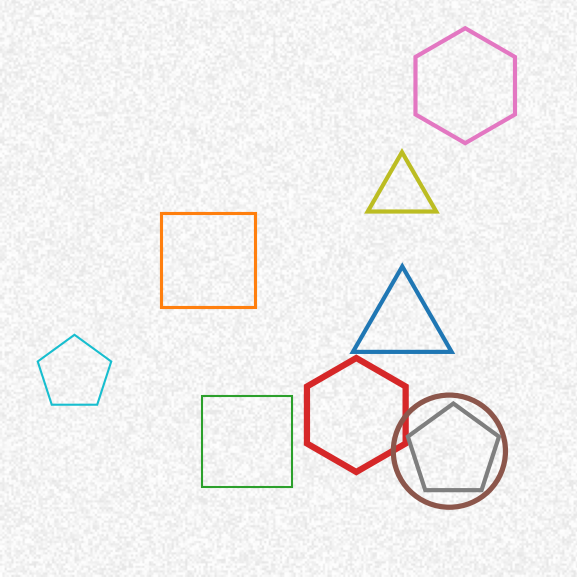[{"shape": "triangle", "thickness": 2, "radius": 0.49, "center": [0.697, 0.439]}, {"shape": "square", "thickness": 1.5, "radius": 0.41, "center": [0.36, 0.549]}, {"shape": "square", "thickness": 1, "radius": 0.39, "center": [0.428, 0.234]}, {"shape": "hexagon", "thickness": 3, "radius": 0.49, "center": [0.617, 0.281]}, {"shape": "circle", "thickness": 2.5, "radius": 0.49, "center": [0.778, 0.218]}, {"shape": "hexagon", "thickness": 2, "radius": 0.5, "center": [0.806, 0.851]}, {"shape": "pentagon", "thickness": 2, "radius": 0.41, "center": [0.785, 0.217]}, {"shape": "triangle", "thickness": 2, "radius": 0.34, "center": [0.696, 0.667]}, {"shape": "pentagon", "thickness": 1, "radius": 0.33, "center": [0.129, 0.352]}]